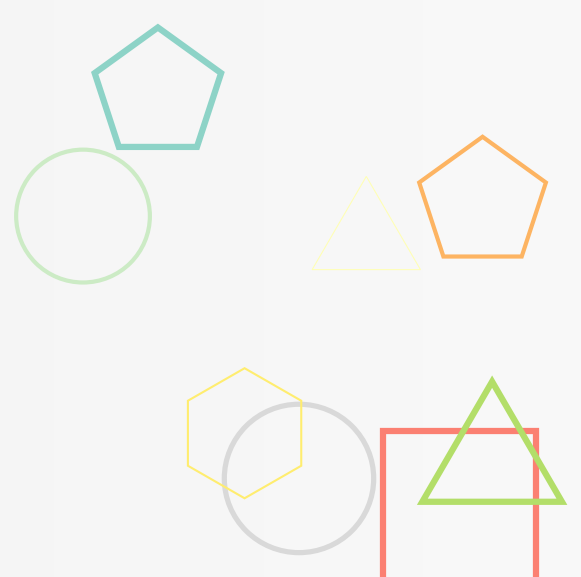[{"shape": "pentagon", "thickness": 3, "radius": 0.57, "center": [0.272, 0.837]}, {"shape": "triangle", "thickness": 0.5, "radius": 0.54, "center": [0.63, 0.586]}, {"shape": "square", "thickness": 3, "radius": 0.66, "center": [0.791, 0.121]}, {"shape": "pentagon", "thickness": 2, "radius": 0.57, "center": [0.83, 0.648]}, {"shape": "triangle", "thickness": 3, "radius": 0.69, "center": [0.847, 0.2]}, {"shape": "circle", "thickness": 2.5, "radius": 0.64, "center": [0.514, 0.171]}, {"shape": "circle", "thickness": 2, "radius": 0.58, "center": [0.143, 0.625]}, {"shape": "hexagon", "thickness": 1, "radius": 0.56, "center": [0.421, 0.249]}]